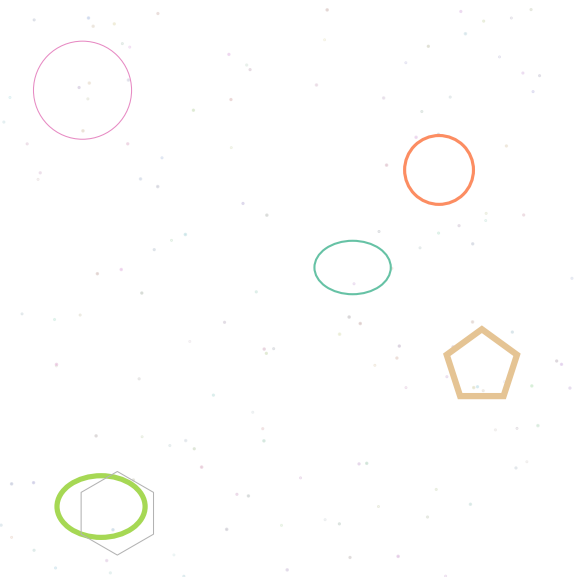[{"shape": "oval", "thickness": 1, "radius": 0.33, "center": [0.611, 0.536]}, {"shape": "circle", "thickness": 1.5, "radius": 0.3, "center": [0.76, 0.705]}, {"shape": "circle", "thickness": 0.5, "radius": 0.42, "center": [0.143, 0.843]}, {"shape": "oval", "thickness": 2.5, "radius": 0.38, "center": [0.175, 0.122]}, {"shape": "pentagon", "thickness": 3, "radius": 0.32, "center": [0.834, 0.365]}, {"shape": "hexagon", "thickness": 0.5, "radius": 0.36, "center": [0.203, 0.11]}]